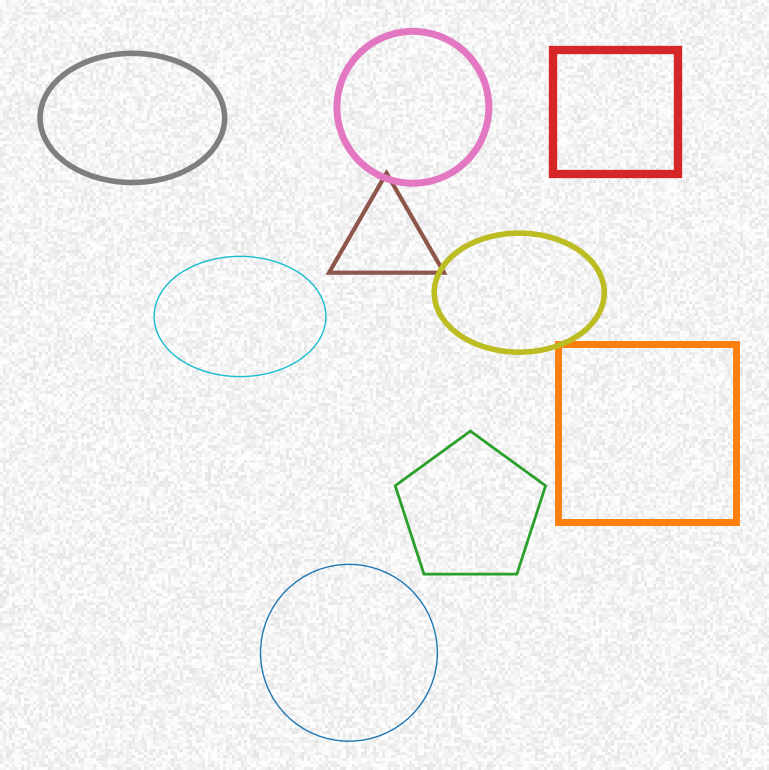[{"shape": "circle", "thickness": 0.5, "radius": 0.57, "center": [0.453, 0.152]}, {"shape": "square", "thickness": 2.5, "radius": 0.58, "center": [0.84, 0.437]}, {"shape": "pentagon", "thickness": 1, "radius": 0.51, "center": [0.611, 0.337]}, {"shape": "square", "thickness": 3, "radius": 0.4, "center": [0.799, 0.855]}, {"shape": "triangle", "thickness": 1.5, "radius": 0.43, "center": [0.502, 0.689]}, {"shape": "circle", "thickness": 2.5, "radius": 0.49, "center": [0.536, 0.861]}, {"shape": "oval", "thickness": 2, "radius": 0.6, "center": [0.172, 0.847]}, {"shape": "oval", "thickness": 2, "radius": 0.55, "center": [0.674, 0.62]}, {"shape": "oval", "thickness": 0.5, "radius": 0.56, "center": [0.312, 0.589]}]